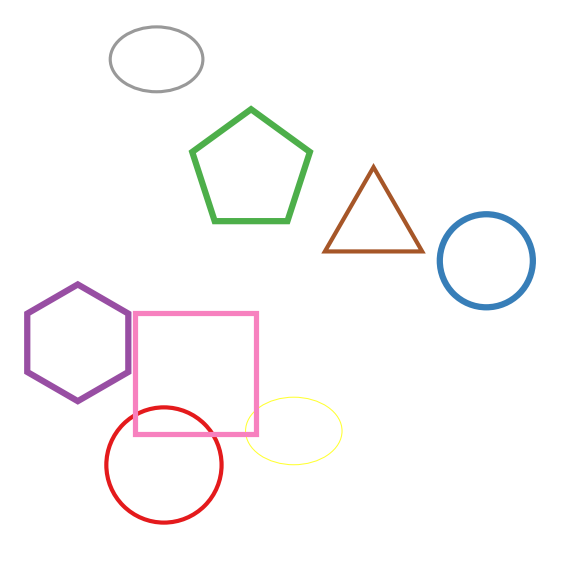[{"shape": "circle", "thickness": 2, "radius": 0.5, "center": [0.284, 0.194]}, {"shape": "circle", "thickness": 3, "radius": 0.4, "center": [0.842, 0.548]}, {"shape": "pentagon", "thickness": 3, "radius": 0.54, "center": [0.435, 0.703]}, {"shape": "hexagon", "thickness": 3, "radius": 0.51, "center": [0.135, 0.406]}, {"shape": "oval", "thickness": 0.5, "radius": 0.42, "center": [0.509, 0.253]}, {"shape": "triangle", "thickness": 2, "radius": 0.49, "center": [0.647, 0.612]}, {"shape": "square", "thickness": 2.5, "radius": 0.52, "center": [0.338, 0.353]}, {"shape": "oval", "thickness": 1.5, "radius": 0.4, "center": [0.271, 0.896]}]